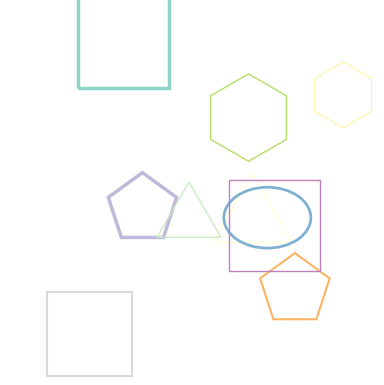[{"shape": "square", "thickness": 2.5, "radius": 0.6, "center": [0.321, 0.892]}, {"shape": "triangle", "thickness": 0.5, "radius": 0.59, "center": [0.655, 0.43]}, {"shape": "pentagon", "thickness": 2.5, "radius": 0.47, "center": [0.37, 0.459]}, {"shape": "oval", "thickness": 2, "radius": 0.56, "center": [0.694, 0.435]}, {"shape": "pentagon", "thickness": 1.5, "radius": 0.48, "center": [0.766, 0.248]}, {"shape": "hexagon", "thickness": 1, "radius": 0.57, "center": [0.646, 0.695]}, {"shape": "square", "thickness": 1.5, "radius": 0.55, "center": [0.232, 0.132]}, {"shape": "square", "thickness": 1, "radius": 0.59, "center": [0.712, 0.414]}, {"shape": "triangle", "thickness": 1, "radius": 0.48, "center": [0.491, 0.432]}, {"shape": "hexagon", "thickness": 0.5, "radius": 0.43, "center": [0.891, 0.753]}]